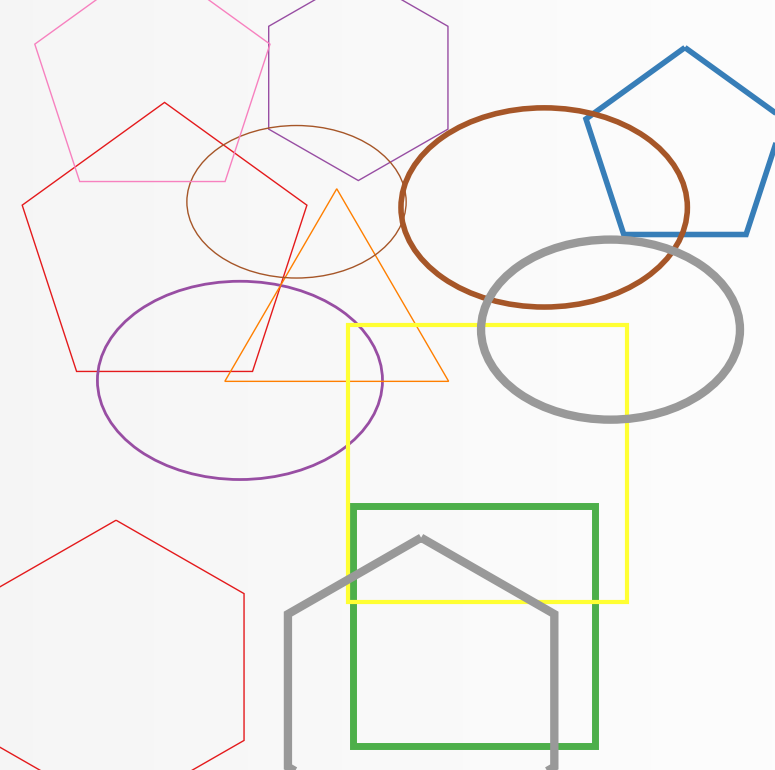[{"shape": "pentagon", "thickness": 0.5, "radius": 0.97, "center": [0.212, 0.674]}, {"shape": "hexagon", "thickness": 0.5, "radius": 0.95, "center": [0.15, 0.134]}, {"shape": "pentagon", "thickness": 2, "radius": 0.67, "center": [0.884, 0.804]}, {"shape": "square", "thickness": 2.5, "radius": 0.78, "center": [0.612, 0.187]}, {"shape": "hexagon", "thickness": 0.5, "radius": 0.67, "center": [0.462, 0.899]}, {"shape": "oval", "thickness": 1, "radius": 0.92, "center": [0.31, 0.506]}, {"shape": "triangle", "thickness": 0.5, "radius": 0.83, "center": [0.435, 0.588]}, {"shape": "square", "thickness": 1.5, "radius": 0.9, "center": [0.629, 0.398]}, {"shape": "oval", "thickness": 0.5, "radius": 0.71, "center": [0.383, 0.738]}, {"shape": "oval", "thickness": 2, "radius": 0.92, "center": [0.702, 0.731]}, {"shape": "pentagon", "thickness": 0.5, "radius": 0.8, "center": [0.197, 0.893]}, {"shape": "hexagon", "thickness": 3, "radius": 0.99, "center": [0.543, 0.103]}, {"shape": "oval", "thickness": 3, "radius": 0.84, "center": [0.788, 0.572]}]